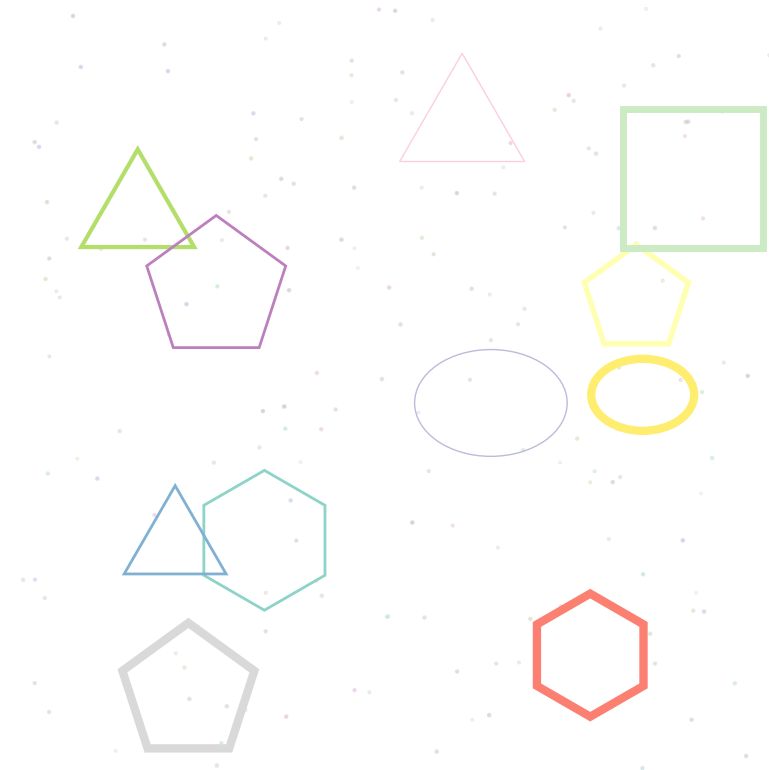[{"shape": "hexagon", "thickness": 1, "radius": 0.45, "center": [0.343, 0.298]}, {"shape": "pentagon", "thickness": 2, "radius": 0.36, "center": [0.826, 0.611]}, {"shape": "oval", "thickness": 0.5, "radius": 0.5, "center": [0.638, 0.477]}, {"shape": "hexagon", "thickness": 3, "radius": 0.4, "center": [0.767, 0.149]}, {"shape": "triangle", "thickness": 1, "radius": 0.38, "center": [0.227, 0.293]}, {"shape": "triangle", "thickness": 1.5, "radius": 0.42, "center": [0.179, 0.721]}, {"shape": "triangle", "thickness": 0.5, "radius": 0.47, "center": [0.6, 0.837]}, {"shape": "pentagon", "thickness": 3, "radius": 0.45, "center": [0.245, 0.101]}, {"shape": "pentagon", "thickness": 1, "radius": 0.47, "center": [0.281, 0.625]}, {"shape": "square", "thickness": 2.5, "radius": 0.45, "center": [0.9, 0.768]}, {"shape": "oval", "thickness": 3, "radius": 0.33, "center": [0.835, 0.487]}]